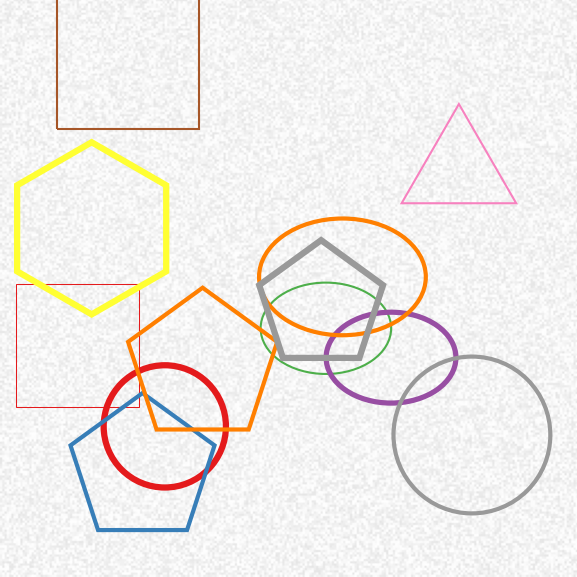[{"shape": "circle", "thickness": 3, "radius": 0.53, "center": [0.285, 0.261]}, {"shape": "square", "thickness": 0.5, "radius": 0.53, "center": [0.134, 0.401]}, {"shape": "pentagon", "thickness": 2, "radius": 0.66, "center": [0.247, 0.187]}, {"shape": "oval", "thickness": 1, "radius": 0.57, "center": [0.564, 0.431]}, {"shape": "oval", "thickness": 2.5, "radius": 0.56, "center": [0.677, 0.38]}, {"shape": "pentagon", "thickness": 2, "radius": 0.68, "center": [0.351, 0.365]}, {"shape": "oval", "thickness": 2, "radius": 0.72, "center": [0.593, 0.52]}, {"shape": "hexagon", "thickness": 3, "radius": 0.75, "center": [0.159, 0.604]}, {"shape": "square", "thickness": 1, "radius": 0.62, "center": [0.222, 0.899]}, {"shape": "triangle", "thickness": 1, "radius": 0.57, "center": [0.795, 0.704]}, {"shape": "pentagon", "thickness": 3, "radius": 0.56, "center": [0.556, 0.471]}, {"shape": "circle", "thickness": 2, "radius": 0.68, "center": [0.817, 0.246]}]